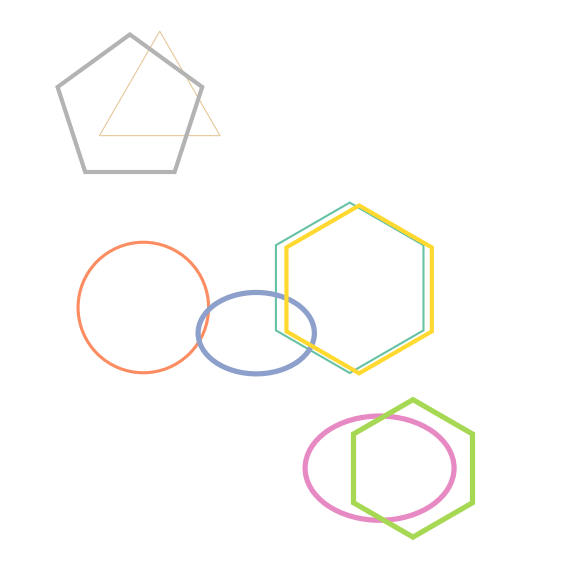[{"shape": "hexagon", "thickness": 1, "radius": 0.74, "center": [0.606, 0.501]}, {"shape": "circle", "thickness": 1.5, "radius": 0.57, "center": [0.248, 0.467]}, {"shape": "oval", "thickness": 2.5, "radius": 0.5, "center": [0.444, 0.422]}, {"shape": "oval", "thickness": 2.5, "radius": 0.64, "center": [0.657, 0.188]}, {"shape": "hexagon", "thickness": 2.5, "radius": 0.59, "center": [0.715, 0.188]}, {"shape": "hexagon", "thickness": 2, "radius": 0.73, "center": [0.622, 0.498]}, {"shape": "triangle", "thickness": 0.5, "radius": 0.6, "center": [0.277, 0.825]}, {"shape": "pentagon", "thickness": 2, "radius": 0.66, "center": [0.225, 0.808]}]